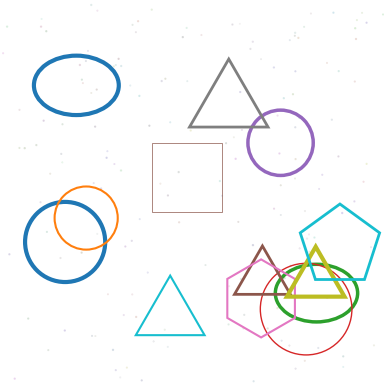[{"shape": "oval", "thickness": 3, "radius": 0.55, "center": [0.198, 0.778]}, {"shape": "circle", "thickness": 3, "radius": 0.52, "center": [0.169, 0.372]}, {"shape": "circle", "thickness": 1.5, "radius": 0.41, "center": [0.224, 0.434]}, {"shape": "oval", "thickness": 2.5, "radius": 0.53, "center": [0.822, 0.239]}, {"shape": "circle", "thickness": 1, "radius": 0.59, "center": [0.795, 0.197]}, {"shape": "circle", "thickness": 2.5, "radius": 0.42, "center": [0.729, 0.629]}, {"shape": "square", "thickness": 0.5, "radius": 0.45, "center": [0.486, 0.539]}, {"shape": "triangle", "thickness": 2, "radius": 0.42, "center": [0.682, 0.277]}, {"shape": "hexagon", "thickness": 1.5, "radius": 0.51, "center": [0.678, 0.225]}, {"shape": "triangle", "thickness": 2, "radius": 0.59, "center": [0.594, 0.729]}, {"shape": "triangle", "thickness": 3, "radius": 0.43, "center": [0.82, 0.273]}, {"shape": "triangle", "thickness": 1.5, "radius": 0.52, "center": [0.442, 0.181]}, {"shape": "pentagon", "thickness": 2, "radius": 0.54, "center": [0.883, 0.362]}]